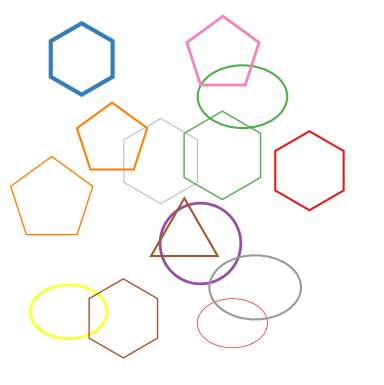[{"shape": "oval", "thickness": 0.5, "radius": 0.46, "center": [0.604, 0.16]}, {"shape": "hexagon", "thickness": 1.5, "radius": 0.51, "center": [0.804, 0.557]}, {"shape": "hexagon", "thickness": 3, "radius": 0.46, "center": [0.212, 0.847]}, {"shape": "oval", "thickness": 1.5, "radius": 0.58, "center": [0.63, 0.749]}, {"shape": "hexagon", "thickness": 1, "radius": 0.57, "center": [0.577, 0.596]}, {"shape": "circle", "thickness": 2, "radius": 0.52, "center": [0.521, 0.368]}, {"shape": "pentagon", "thickness": 1, "radius": 0.56, "center": [0.134, 0.481]}, {"shape": "pentagon", "thickness": 1.5, "radius": 0.48, "center": [0.291, 0.637]}, {"shape": "oval", "thickness": 2, "radius": 0.5, "center": [0.178, 0.19]}, {"shape": "triangle", "thickness": 1.5, "radius": 0.5, "center": [0.479, 0.385]}, {"shape": "hexagon", "thickness": 1, "radius": 0.51, "center": [0.32, 0.173]}, {"shape": "pentagon", "thickness": 2, "radius": 0.49, "center": [0.579, 0.859]}, {"shape": "oval", "thickness": 1.5, "radius": 0.59, "center": [0.663, 0.254]}, {"shape": "hexagon", "thickness": 0.5, "radius": 0.55, "center": [0.417, 0.582]}]